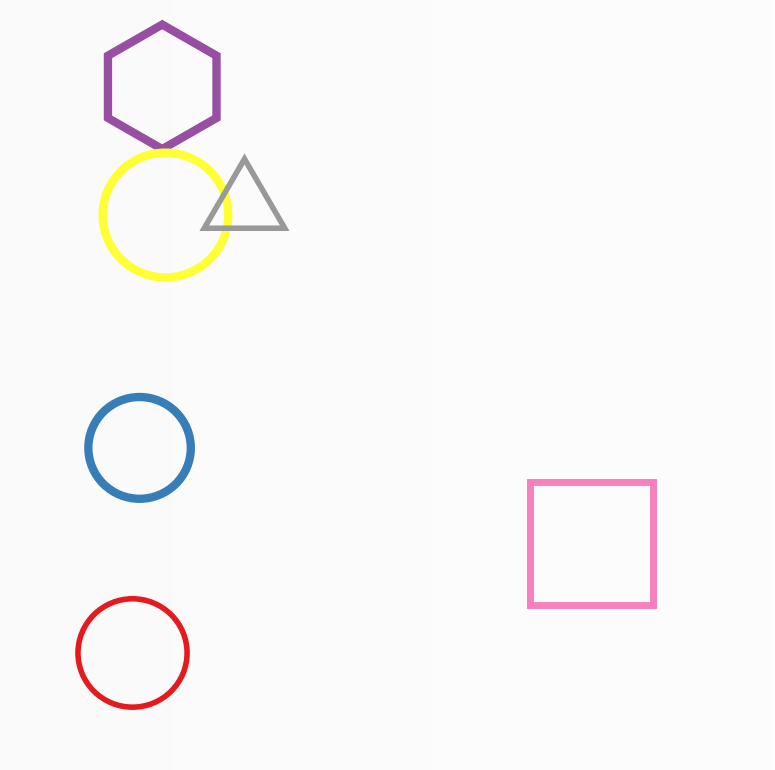[{"shape": "circle", "thickness": 2, "radius": 0.35, "center": [0.171, 0.152]}, {"shape": "circle", "thickness": 3, "radius": 0.33, "center": [0.18, 0.418]}, {"shape": "hexagon", "thickness": 3, "radius": 0.4, "center": [0.209, 0.887]}, {"shape": "circle", "thickness": 3, "radius": 0.41, "center": [0.213, 0.721]}, {"shape": "square", "thickness": 2.5, "radius": 0.4, "center": [0.763, 0.294]}, {"shape": "triangle", "thickness": 2, "radius": 0.3, "center": [0.315, 0.734]}]